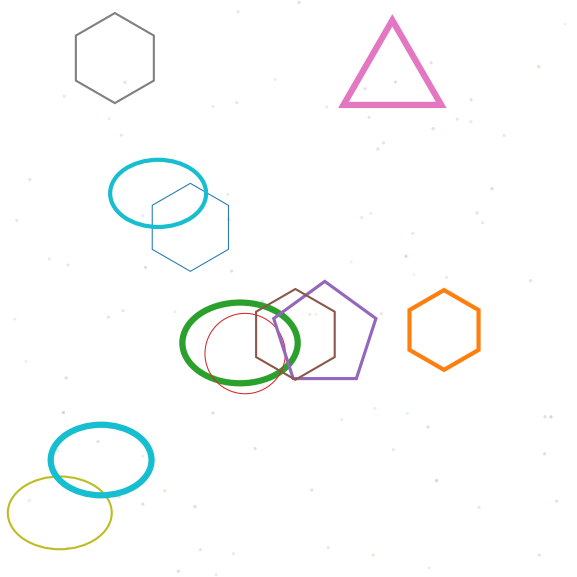[{"shape": "hexagon", "thickness": 0.5, "radius": 0.38, "center": [0.33, 0.605]}, {"shape": "hexagon", "thickness": 2, "radius": 0.35, "center": [0.769, 0.428]}, {"shape": "oval", "thickness": 3, "radius": 0.5, "center": [0.416, 0.405]}, {"shape": "circle", "thickness": 0.5, "radius": 0.35, "center": [0.424, 0.387]}, {"shape": "pentagon", "thickness": 1.5, "radius": 0.47, "center": [0.562, 0.419]}, {"shape": "hexagon", "thickness": 1, "radius": 0.39, "center": [0.512, 0.42]}, {"shape": "triangle", "thickness": 3, "radius": 0.49, "center": [0.679, 0.866]}, {"shape": "hexagon", "thickness": 1, "radius": 0.39, "center": [0.199, 0.899]}, {"shape": "oval", "thickness": 1, "radius": 0.45, "center": [0.104, 0.111]}, {"shape": "oval", "thickness": 2, "radius": 0.42, "center": [0.274, 0.664]}, {"shape": "oval", "thickness": 3, "radius": 0.44, "center": [0.175, 0.203]}]